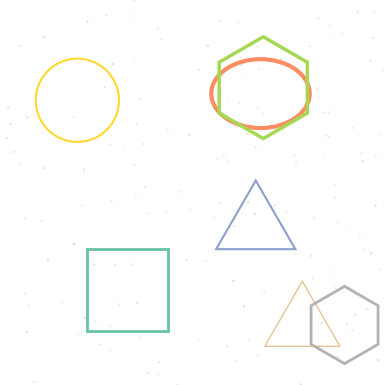[{"shape": "square", "thickness": 2, "radius": 0.53, "center": [0.331, 0.247]}, {"shape": "oval", "thickness": 3, "radius": 0.64, "center": [0.677, 0.757]}, {"shape": "triangle", "thickness": 1.5, "radius": 0.59, "center": [0.664, 0.412]}, {"shape": "hexagon", "thickness": 2.5, "radius": 0.66, "center": [0.684, 0.772]}, {"shape": "circle", "thickness": 1.5, "radius": 0.54, "center": [0.201, 0.74]}, {"shape": "triangle", "thickness": 1, "radius": 0.56, "center": [0.785, 0.157]}, {"shape": "hexagon", "thickness": 2, "radius": 0.5, "center": [0.895, 0.156]}]